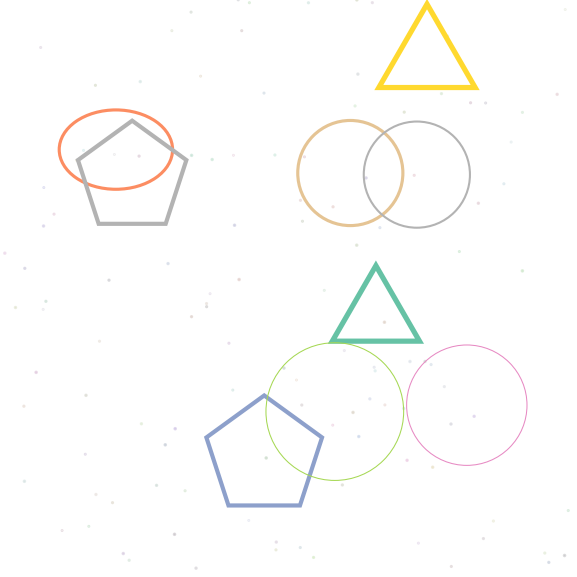[{"shape": "triangle", "thickness": 2.5, "radius": 0.44, "center": [0.651, 0.452]}, {"shape": "oval", "thickness": 1.5, "radius": 0.49, "center": [0.201, 0.74]}, {"shape": "pentagon", "thickness": 2, "radius": 0.53, "center": [0.458, 0.209]}, {"shape": "circle", "thickness": 0.5, "radius": 0.52, "center": [0.808, 0.298]}, {"shape": "circle", "thickness": 0.5, "radius": 0.6, "center": [0.58, 0.286]}, {"shape": "triangle", "thickness": 2.5, "radius": 0.48, "center": [0.739, 0.896]}, {"shape": "circle", "thickness": 1.5, "radius": 0.46, "center": [0.607, 0.7]}, {"shape": "pentagon", "thickness": 2, "radius": 0.49, "center": [0.229, 0.691]}, {"shape": "circle", "thickness": 1, "radius": 0.46, "center": [0.722, 0.697]}]